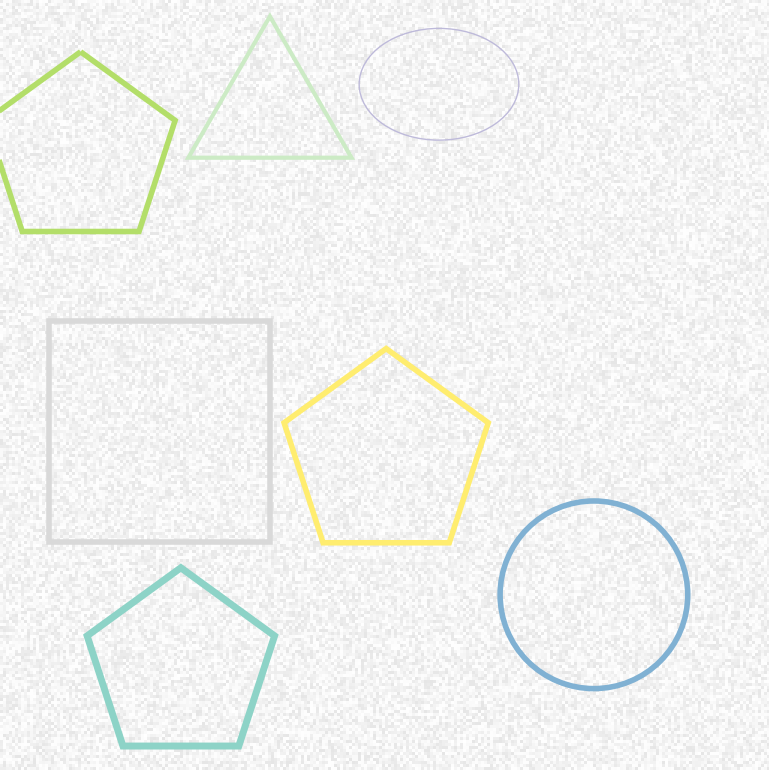[{"shape": "pentagon", "thickness": 2.5, "radius": 0.64, "center": [0.235, 0.135]}, {"shape": "oval", "thickness": 0.5, "radius": 0.52, "center": [0.57, 0.891]}, {"shape": "circle", "thickness": 2, "radius": 0.61, "center": [0.771, 0.228]}, {"shape": "pentagon", "thickness": 2, "radius": 0.65, "center": [0.105, 0.804]}, {"shape": "square", "thickness": 2, "radius": 0.72, "center": [0.207, 0.44]}, {"shape": "triangle", "thickness": 1.5, "radius": 0.61, "center": [0.351, 0.856]}, {"shape": "pentagon", "thickness": 2, "radius": 0.7, "center": [0.502, 0.408]}]